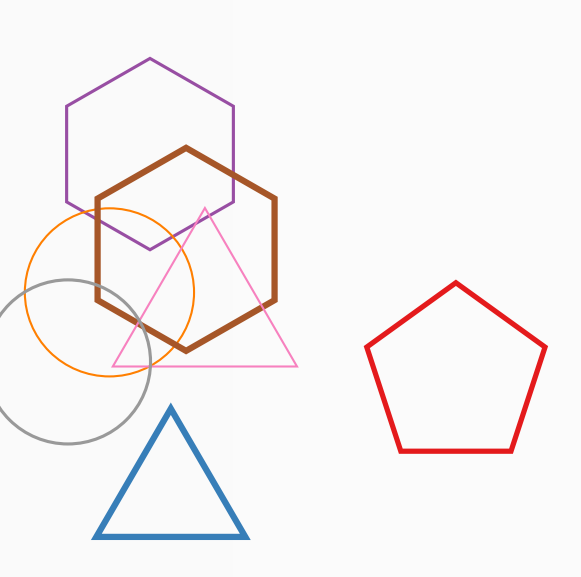[{"shape": "pentagon", "thickness": 2.5, "radius": 0.81, "center": [0.784, 0.348]}, {"shape": "triangle", "thickness": 3, "radius": 0.74, "center": [0.294, 0.143]}, {"shape": "hexagon", "thickness": 1.5, "radius": 0.83, "center": [0.258, 0.732]}, {"shape": "circle", "thickness": 1, "radius": 0.73, "center": [0.188, 0.493]}, {"shape": "hexagon", "thickness": 3, "radius": 0.88, "center": [0.32, 0.567]}, {"shape": "triangle", "thickness": 1, "radius": 0.91, "center": [0.353, 0.456]}, {"shape": "circle", "thickness": 1.5, "radius": 0.71, "center": [0.117, 0.372]}]